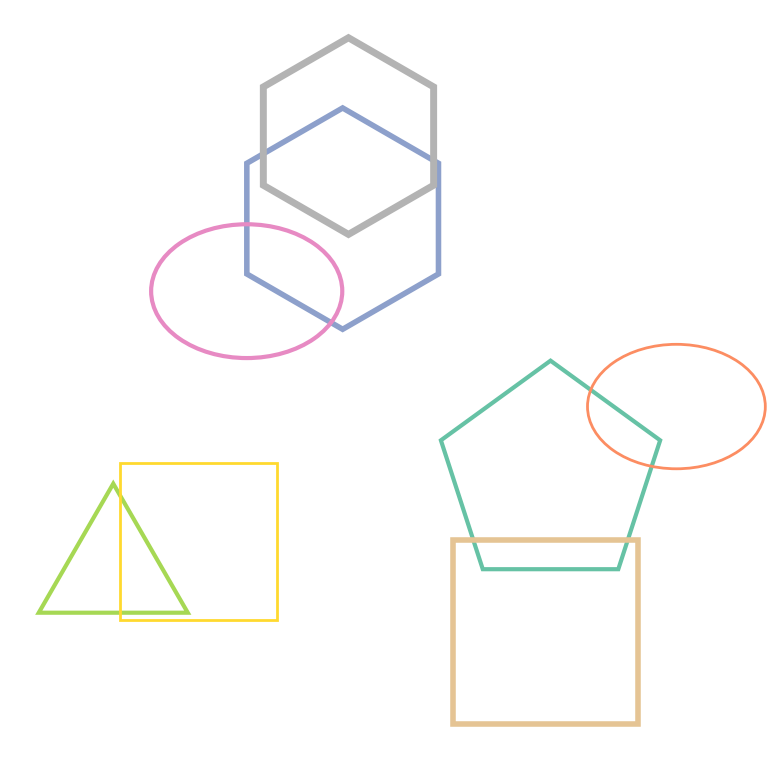[{"shape": "pentagon", "thickness": 1.5, "radius": 0.75, "center": [0.715, 0.382]}, {"shape": "oval", "thickness": 1, "radius": 0.58, "center": [0.878, 0.472]}, {"shape": "hexagon", "thickness": 2, "radius": 0.72, "center": [0.445, 0.716]}, {"shape": "oval", "thickness": 1.5, "radius": 0.62, "center": [0.32, 0.622]}, {"shape": "triangle", "thickness": 1.5, "radius": 0.56, "center": [0.147, 0.26]}, {"shape": "square", "thickness": 1, "radius": 0.51, "center": [0.257, 0.297]}, {"shape": "square", "thickness": 2, "radius": 0.6, "center": [0.709, 0.179]}, {"shape": "hexagon", "thickness": 2.5, "radius": 0.64, "center": [0.453, 0.823]}]